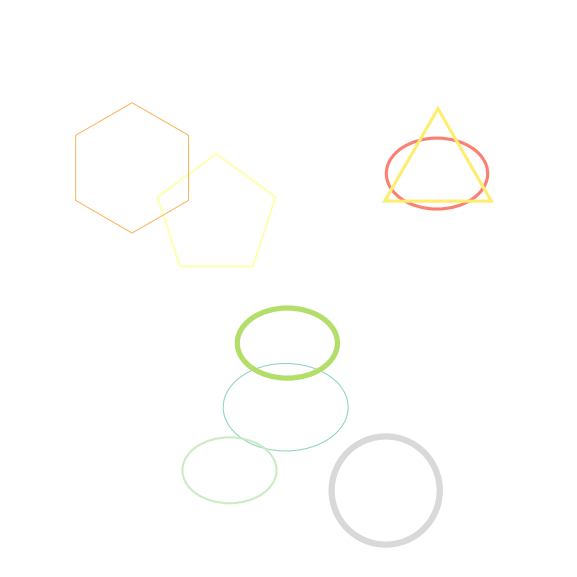[{"shape": "oval", "thickness": 0.5, "radius": 0.54, "center": [0.495, 0.294]}, {"shape": "pentagon", "thickness": 1, "radius": 0.54, "center": [0.375, 0.625]}, {"shape": "oval", "thickness": 1.5, "radius": 0.44, "center": [0.757, 0.699]}, {"shape": "hexagon", "thickness": 0.5, "radius": 0.56, "center": [0.229, 0.708]}, {"shape": "oval", "thickness": 2.5, "radius": 0.43, "center": [0.498, 0.405]}, {"shape": "circle", "thickness": 3, "radius": 0.47, "center": [0.668, 0.15]}, {"shape": "oval", "thickness": 1, "radius": 0.41, "center": [0.397, 0.185]}, {"shape": "triangle", "thickness": 1.5, "radius": 0.53, "center": [0.758, 0.704]}]